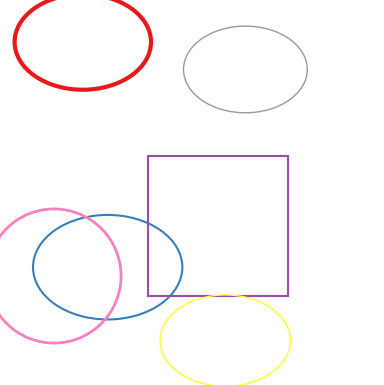[{"shape": "oval", "thickness": 3, "radius": 0.89, "center": [0.215, 0.891]}, {"shape": "oval", "thickness": 1.5, "radius": 0.97, "center": [0.28, 0.306]}, {"shape": "square", "thickness": 1.5, "radius": 0.91, "center": [0.566, 0.414]}, {"shape": "oval", "thickness": 1, "radius": 0.85, "center": [0.585, 0.115]}, {"shape": "circle", "thickness": 2, "radius": 0.87, "center": [0.14, 0.283]}, {"shape": "oval", "thickness": 1, "radius": 0.8, "center": [0.637, 0.82]}]